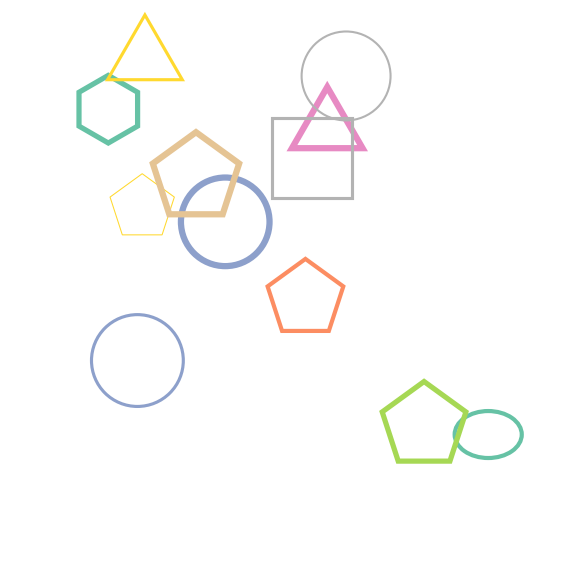[{"shape": "oval", "thickness": 2, "radius": 0.29, "center": [0.845, 0.247]}, {"shape": "hexagon", "thickness": 2.5, "radius": 0.29, "center": [0.188, 0.81]}, {"shape": "pentagon", "thickness": 2, "radius": 0.34, "center": [0.529, 0.482]}, {"shape": "circle", "thickness": 1.5, "radius": 0.4, "center": [0.238, 0.375]}, {"shape": "circle", "thickness": 3, "radius": 0.38, "center": [0.39, 0.615]}, {"shape": "triangle", "thickness": 3, "radius": 0.35, "center": [0.567, 0.778]}, {"shape": "pentagon", "thickness": 2.5, "radius": 0.38, "center": [0.734, 0.262]}, {"shape": "triangle", "thickness": 1.5, "radius": 0.37, "center": [0.251, 0.898]}, {"shape": "pentagon", "thickness": 0.5, "radius": 0.29, "center": [0.246, 0.64]}, {"shape": "pentagon", "thickness": 3, "radius": 0.39, "center": [0.339, 0.692]}, {"shape": "circle", "thickness": 1, "radius": 0.39, "center": [0.599, 0.868]}, {"shape": "square", "thickness": 1.5, "radius": 0.35, "center": [0.54, 0.725]}]